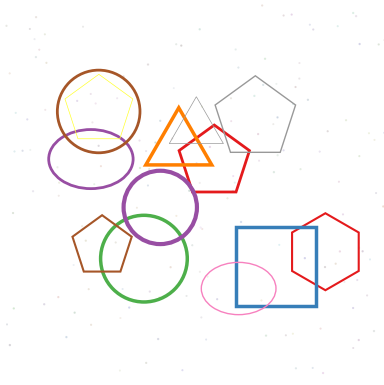[{"shape": "pentagon", "thickness": 2, "radius": 0.48, "center": [0.557, 0.579]}, {"shape": "hexagon", "thickness": 1.5, "radius": 0.5, "center": [0.845, 0.346]}, {"shape": "square", "thickness": 2.5, "radius": 0.52, "center": [0.717, 0.308]}, {"shape": "circle", "thickness": 2.5, "radius": 0.56, "center": [0.374, 0.328]}, {"shape": "oval", "thickness": 2, "radius": 0.55, "center": [0.236, 0.587]}, {"shape": "circle", "thickness": 3, "radius": 0.48, "center": [0.416, 0.461]}, {"shape": "triangle", "thickness": 2.5, "radius": 0.49, "center": [0.464, 0.621]}, {"shape": "pentagon", "thickness": 0.5, "radius": 0.46, "center": [0.257, 0.714]}, {"shape": "circle", "thickness": 2, "radius": 0.54, "center": [0.256, 0.71]}, {"shape": "pentagon", "thickness": 1.5, "radius": 0.4, "center": [0.265, 0.36]}, {"shape": "oval", "thickness": 1, "radius": 0.49, "center": [0.62, 0.251]}, {"shape": "pentagon", "thickness": 1, "radius": 0.55, "center": [0.663, 0.693]}, {"shape": "triangle", "thickness": 0.5, "radius": 0.41, "center": [0.51, 0.668]}]